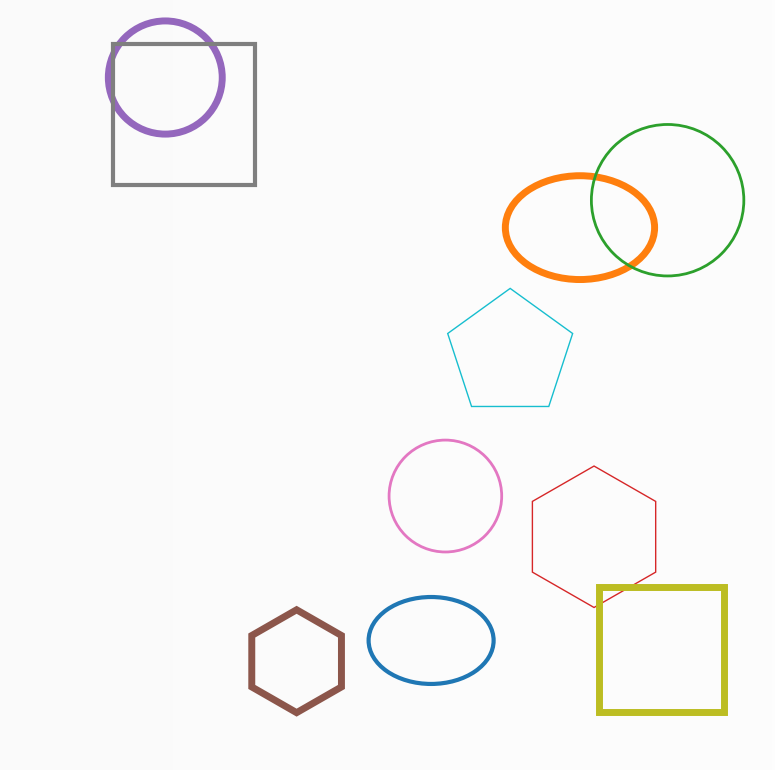[{"shape": "oval", "thickness": 1.5, "radius": 0.4, "center": [0.556, 0.168]}, {"shape": "oval", "thickness": 2.5, "radius": 0.48, "center": [0.748, 0.704]}, {"shape": "circle", "thickness": 1, "radius": 0.49, "center": [0.861, 0.74]}, {"shape": "hexagon", "thickness": 0.5, "radius": 0.46, "center": [0.767, 0.303]}, {"shape": "circle", "thickness": 2.5, "radius": 0.37, "center": [0.213, 0.899]}, {"shape": "hexagon", "thickness": 2.5, "radius": 0.33, "center": [0.383, 0.141]}, {"shape": "circle", "thickness": 1, "radius": 0.36, "center": [0.575, 0.356]}, {"shape": "square", "thickness": 1.5, "radius": 0.46, "center": [0.238, 0.851]}, {"shape": "square", "thickness": 2.5, "radius": 0.41, "center": [0.854, 0.156]}, {"shape": "pentagon", "thickness": 0.5, "radius": 0.42, "center": [0.658, 0.541]}]